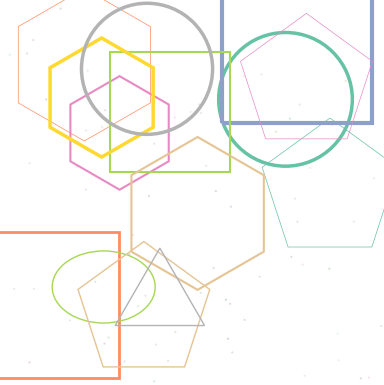[{"shape": "circle", "thickness": 2.5, "radius": 0.87, "center": [0.742, 0.742]}, {"shape": "pentagon", "thickness": 0.5, "radius": 0.93, "center": [0.857, 0.508]}, {"shape": "hexagon", "thickness": 0.5, "radius": 0.99, "center": [0.219, 0.832]}, {"shape": "square", "thickness": 2, "radius": 0.94, "center": [0.122, 0.208]}, {"shape": "square", "thickness": 3, "radius": 0.97, "center": [0.771, 0.876]}, {"shape": "pentagon", "thickness": 0.5, "radius": 0.9, "center": [0.796, 0.785]}, {"shape": "hexagon", "thickness": 1.5, "radius": 0.74, "center": [0.311, 0.655]}, {"shape": "oval", "thickness": 1, "radius": 0.67, "center": [0.269, 0.255]}, {"shape": "square", "thickness": 1.5, "radius": 0.78, "center": [0.441, 0.71]}, {"shape": "hexagon", "thickness": 2.5, "radius": 0.77, "center": [0.264, 0.747]}, {"shape": "pentagon", "thickness": 1, "radius": 0.9, "center": [0.374, 0.193]}, {"shape": "hexagon", "thickness": 1.5, "radius": 0.99, "center": [0.513, 0.446]}, {"shape": "triangle", "thickness": 1, "radius": 0.67, "center": [0.415, 0.221]}, {"shape": "circle", "thickness": 2.5, "radius": 0.85, "center": [0.382, 0.821]}]